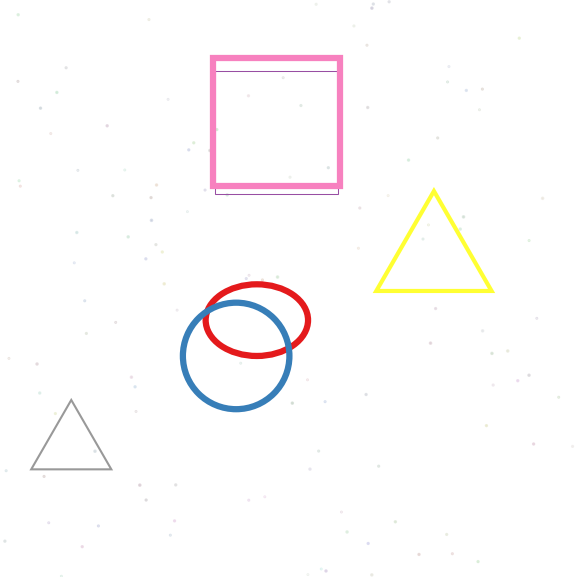[{"shape": "oval", "thickness": 3, "radius": 0.44, "center": [0.445, 0.445]}, {"shape": "circle", "thickness": 3, "radius": 0.46, "center": [0.409, 0.383]}, {"shape": "square", "thickness": 0.5, "radius": 0.53, "center": [0.478, 0.769]}, {"shape": "triangle", "thickness": 2, "radius": 0.58, "center": [0.751, 0.553]}, {"shape": "square", "thickness": 3, "radius": 0.55, "center": [0.479, 0.788]}, {"shape": "triangle", "thickness": 1, "radius": 0.4, "center": [0.123, 0.226]}]